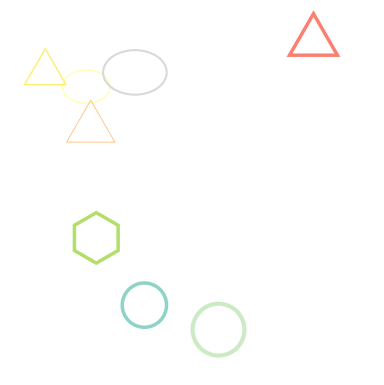[{"shape": "circle", "thickness": 2.5, "radius": 0.29, "center": [0.375, 0.207]}, {"shape": "oval", "thickness": 1, "radius": 0.31, "center": [0.224, 0.775]}, {"shape": "triangle", "thickness": 2.5, "radius": 0.36, "center": [0.814, 0.893]}, {"shape": "triangle", "thickness": 0.5, "radius": 0.36, "center": [0.236, 0.667]}, {"shape": "hexagon", "thickness": 2.5, "radius": 0.33, "center": [0.25, 0.382]}, {"shape": "oval", "thickness": 1.5, "radius": 0.41, "center": [0.35, 0.812]}, {"shape": "circle", "thickness": 3, "radius": 0.34, "center": [0.568, 0.144]}, {"shape": "triangle", "thickness": 1, "radius": 0.31, "center": [0.118, 0.811]}]